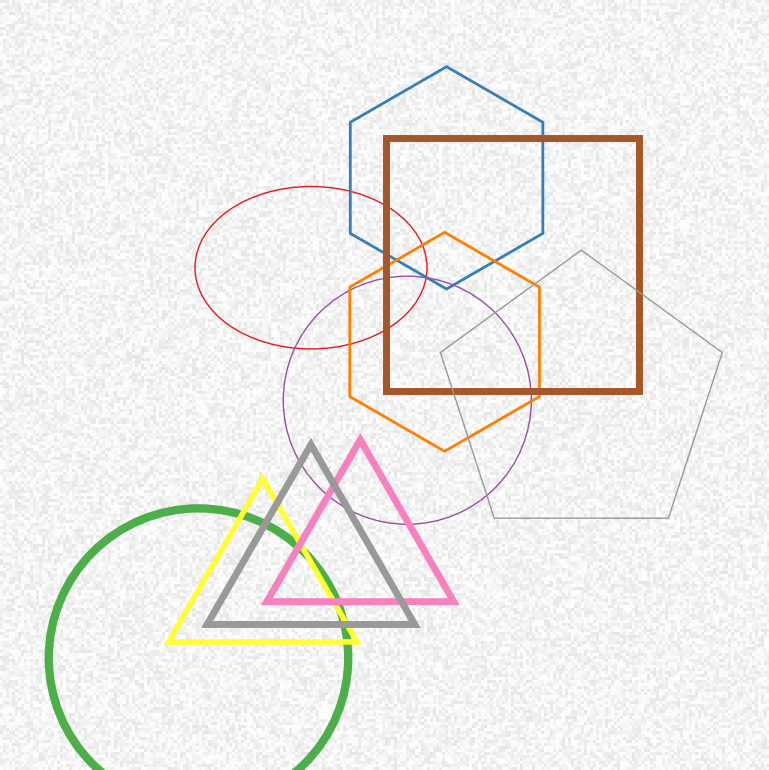[{"shape": "oval", "thickness": 0.5, "radius": 0.75, "center": [0.404, 0.652]}, {"shape": "hexagon", "thickness": 1, "radius": 0.72, "center": [0.58, 0.769]}, {"shape": "circle", "thickness": 3, "radius": 0.97, "center": [0.258, 0.145]}, {"shape": "circle", "thickness": 0.5, "radius": 0.81, "center": [0.529, 0.48]}, {"shape": "hexagon", "thickness": 1, "radius": 0.71, "center": [0.577, 0.556]}, {"shape": "triangle", "thickness": 2, "radius": 0.71, "center": [0.341, 0.237]}, {"shape": "square", "thickness": 2.5, "radius": 0.82, "center": [0.666, 0.656]}, {"shape": "triangle", "thickness": 2.5, "radius": 0.7, "center": [0.468, 0.289]}, {"shape": "triangle", "thickness": 2.5, "radius": 0.78, "center": [0.404, 0.267]}, {"shape": "pentagon", "thickness": 0.5, "radius": 0.96, "center": [0.755, 0.483]}]